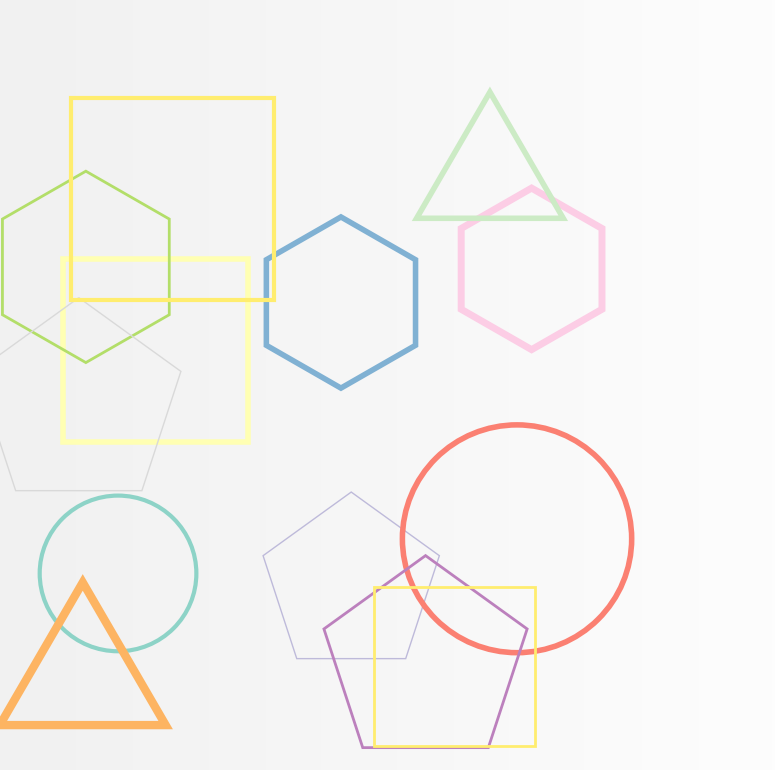[{"shape": "circle", "thickness": 1.5, "radius": 0.51, "center": [0.152, 0.255]}, {"shape": "square", "thickness": 2, "radius": 0.59, "center": [0.201, 0.545]}, {"shape": "pentagon", "thickness": 0.5, "radius": 0.6, "center": [0.453, 0.241]}, {"shape": "circle", "thickness": 2, "radius": 0.74, "center": [0.667, 0.3]}, {"shape": "hexagon", "thickness": 2, "radius": 0.56, "center": [0.44, 0.607]}, {"shape": "triangle", "thickness": 3, "radius": 0.62, "center": [0.107, 0.12]}, {"shape": "hexagon", "thickness": 1, "radius": 0.62, "center": [0.111, 0.653]}, {"shape": "hexagon", "thickness": 2.5, "radius": 0.52, "center": [0.686, 0.651]}, {"shape": "pentagon", "thickness": 0.5, "radius": 0.69, "center": [0.102, 0.475]}, {"shape": "pentagon", "thickness": 1, "radius": 0.69, "center": [0.549, 0.141]}, {"shape": "triangle", "thickness": 2, "radius": 0.55, "center": [0.632, 0.771]}, {"shape": "square", "thickness": 1, "radius": 0.52, "center": [0.586, 0.134]}, {"shape": "square", "thickness": 1.5, "radius": 0.66, "center": [0.223, 0.742]}]